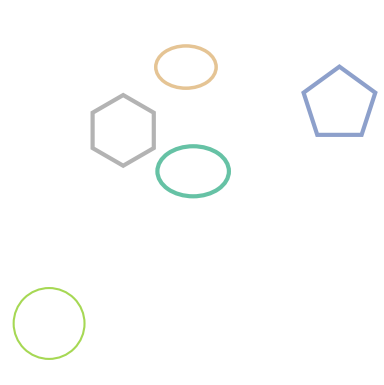[{"shape": "oval", "thickness": 3, "radius": 0.46, "center": [0.502, 0.555]}, {"shape": "pentagon", "thickness": 3, "radius": 0.49, "center": [0.882, 0.729]}, {"shape": "circle", "thickness": 1.5, "radius": 0.46, "center": [0.127, 0.16]}, {"shape": "oval", "thickness": 2.5, "radius": 0.39, "center": [0.483, 0.826]}, {"shape": "hexagon", "thickness": 3, "radius": 0.46, "center": [0.32, 0.661]}]